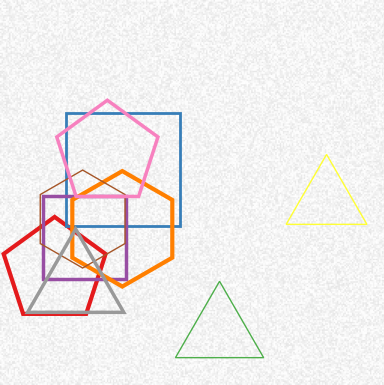[{"shape": "pentagon", "thickness": 3, "radius": 0.7, "center": [0.142, 0.297]}, {"shape": "square", "thickness": 2, "radius": 0.74, "center": [0.32, 0.559]}, {"shape": "triangle", "thickness": 1, "radius": 0.66, "center": [0.57, 0.137]}, {"shape": "square", "thickness": 2.5, "radius": 0.54, "center": [0.219, 0.384]}, {"shape": "hexagon", "thickness": 3, "radius": 0.75, "center": [0.318, 0.406]}, {"shape": "triangle", "thickness": 1, "radius": 0.61, "center": [0.848, 0.478]}, {"shape": "hexagon", "thickness": 1, "radius": 0.64, "center": [0.215, 0.431]}, {"shape": "pentagon", "thickness": 2.5, "radius": 0.69, "center": [0.279, 0.601]}, {"shape": "triangle", "thickness": 2.5, "radius": 0.72, "center": [0.197, 0.261]}]